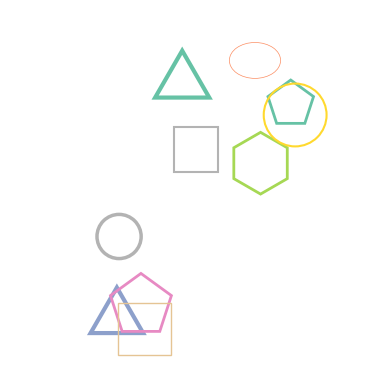[{"shape": "pentagon", "thickness": 2, "radius": 0.31, "center": [0.755, 0.73]}, {"shape": "triangle", "thickness": 3, "radius": 0.41, "center": [0.473, 0.787]}, {"shape": "oval", "thickness": 0.5, "radius": 0.33, "center": [0.662, 0.843]}, {"shape": "triangle", "thickness": 3, "radius": 0.39, "center": [0.304, 0.174]}, {"shape": "pentagon", "thickness": 2, "radius": 0.42, "center": [0.366, 0.207]}, {"shape": "hexagon", "thickness": 2, "radius": 0.4, "center": [0.677, 0.576]}, {"shape": "circle", "thickness": 1.5, "radius": 0.41, "center": [0.767, 0.701]}, {"shape": "square", "thickness": 1, "radius": 0.34, "center": [0.376, 0.146]}, {"shape": "circle", "thickness": 2.5, "radius": 0.29, "center": [0.309, 0.386]}, {"shape": "square", "thickness": 1.5, "radius": 0.29, "center": [0.509, 0.612]}]